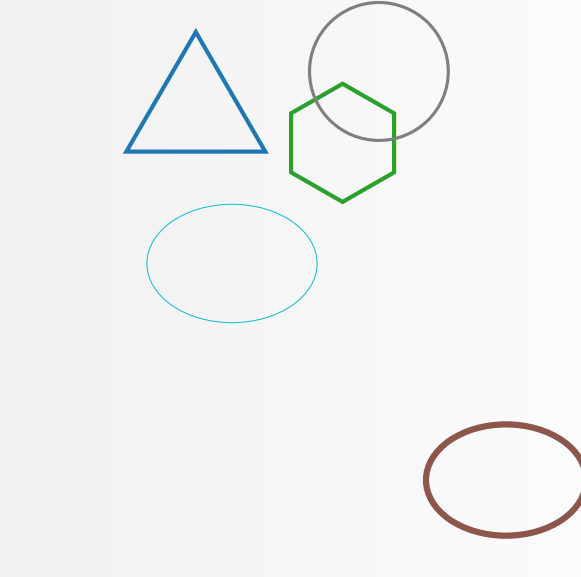[{"shape": "triangle", "thickness": 2, "radius": 0.69, "center": [0.337, 0.806]}, {"shape": "hexagon", "thickness": 2, "radius": 0.51, "center": [0.589, 0.752]}, {"shape": "oval", "thickness": 3, "radius": 0.69, "center": [0.871, 0.168]}, {"shape": "circle", "thickness": 1.5, "radius": 0.6, "center": [0.652, 0.875]}, {"shape": "oval", "thickness": 0.5, "radius": 0.73, "center": [0.399, 0.543]}]